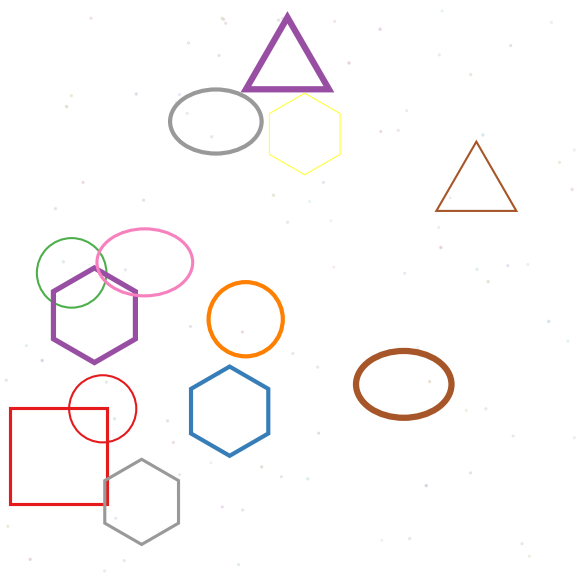[{"shape": "square", "thickness": 1.5, "radius": 0.42, "center": [0.101, 0.21]}, {"shape": "circle", "thickness": 1, "radius": 0.29, "center": [0.178, 0.291]}, {"shape": "hexagon", "thickness": 2, "radius": 0.39, "center": [0.398, 0.287]}, {"shape": "circle", "thickness": 1, "radius": 0.3, "center": [0.124, 0.527]}, {"shape": "triangle", "thickness": 3, "radius": 0.42, "center": [0.498, 0.886]}, {"shape": "hexagon", "thickness": 2.5, "radius": 0.41, "center": [0.163, 0.453]}, {"shape": "circle", "thickness": 2, "radius": 0.32, "center": [0.425, 0.446]}, {"shape": "hexagon", "thickness": 0.5, "radius": 0.35, "center": [0.528, 0.767]}, {"shape": "oval", "thickness": 3, "radius": 0.41, "center": [0.699, 0.334]}, {"shape": "triangle", "thickness": 1, "radius": 0.4, "center": [0.825, 0.674]}, {"shape": "oval", "thickness": 1.5, "radius": 0.41, "center": [0.251, 0.545]}, {"shape": "oval", "thickness": 2, "radius": 0.4, "center": [0.374, 0.789]}, {"shape": "hexagon", "thickness": 1.5, "radius": 0.37, "center": [0.245, 0.13]}]